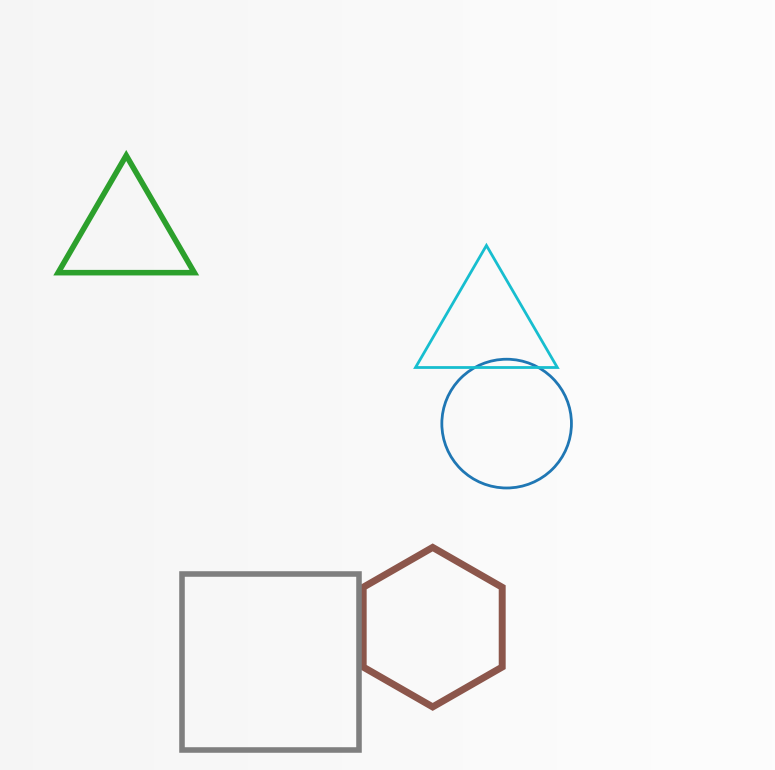[{"shape": "circle", "thickness": 1, "radius": 0.42, "center": [0.654, 0.45]}, {"shape": "triangle", "thickness": 2, "radius": 0.51, "center": [0.163, 0.697]}, {"shape": "hexagon", "thickness": 2.5, "radius": 0.52, "center": [0.558, 0.186]}, {"shape": "square", "thickness": 2, "radius": 0.57, "center": [0.349, 0.14]}, {"shape": "triangle", "thickness": 1, "radius": 0.53, "center": [0.628, 0.576]}]